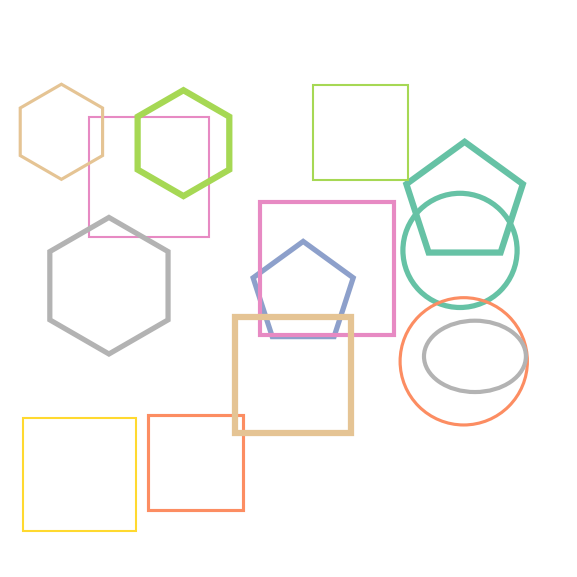[{"shape": "pentagon", "thickness": 3, "radius": 0.53, "center": [0.805, 0.648]}, {"shape": "circle", "thickness": 2.5, "radius": 0.49, "center": [0.797, 0.566]}, {"shape": "circle", "thickness": 1.5, "radius": 0.55, "center": [0.803, 0.373]}, {"shape": "square", "thickness": 1.5, "radius": 0.41, "center": [0.339, 0.198]}, {"shape": "pentagon", "thickness": 2.5, "radius": 0.46, "center": [0.525, 0.49]}, {"shape": "square", "thickness": 1, "radius": 0.52, "center": [0.258, 0.693]}, {"shape": "square", "thickness": 2, "radius": 0.58, "center": [0.566, 0.534]}, {"shape": "hexagon", "thickness": 3, "radius": 0.46, "center": [0.318, 0.751]}, {"shape": "square", "thickness": 1, "radius": 0.41, "center": [0.624, 0.77]}, {"shape": "square", "thickness": 1, "radius": 0.49, "center": [0.138, 0.178]}, {"shape": "square", "thickness": 3, "radius": 0.5, "center": [0.508, 0.35]}, {"shape": "hexagon", "thickness": 1.5, "radius": 0.41, "center": [0.106, 0.771]}, {"shape": "oval", "thickness": 2, "radius": 0.44, "center": [0.822, 0.382]}, {"shape": "hexagon", "thickness": 2.5, "radius": 0.59, "center": [0.189, 0.504]}]